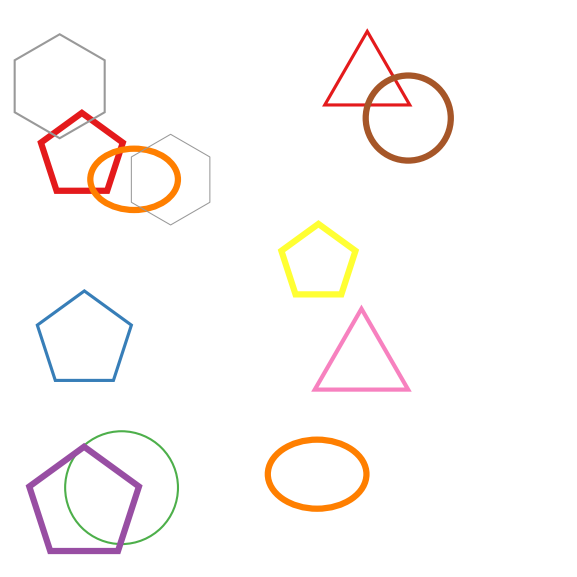[{"shape": "triangle", "thickness": 1.5, "radius": 0.42, "center": [0.636, 0.86]}, {"shape": "pentagon", "thickness": 3, "radius": 0.37, "center": [0.142, 0.729]}, {"shape": "pentagon", "thickness": 1.5, "radius": 0.43, "center": [0.146, 0.41]}, {"shape": "circle", "thickness": 1, "radius": 0.49, "center": [0.21, 0.155]}, {"shape": "pentagon", "thickness": 3, "radius": 0.5, "center": [0.146, 0.126]}, {"shape": "oval", "thickness": 3, "radius": 0.43, "center": [0.549, 0.178]}, {"shape": "oval", "thickness": 3, "radius": 0.38, "center": [0.232, 0.689]}, {"shape": "pentagon", "thickness": 3, "radius": 0.34, "center": [0.551, 0.544]}, {"shape": "circle", "thickness": 3, "radius": 0.37, "center": [0.707, 0.795]}, {"shape": "triangle", "thickness": 2, "radius": 0.47, "center": [0.626, 0.371]}, {"shape": "hexagon", "thickness": 1, "radius": 0.45, "center": [0.103, 0.85]}, {"shape": "hexagon", "thickness": 0.5, "radius": 0.39, "center": [0.295, 0.688]}]